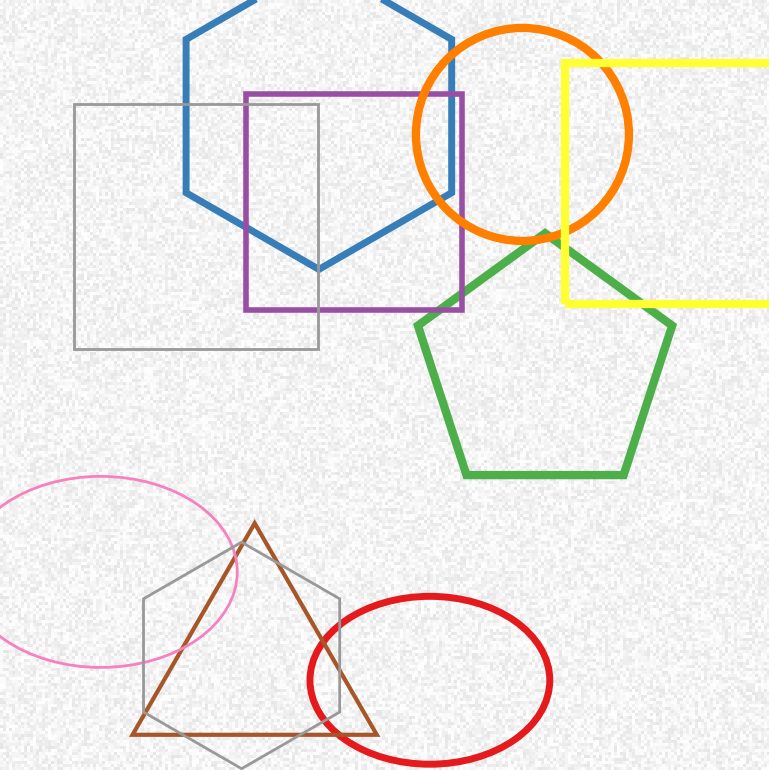[{"shape": "oval", "thickness": 2.5, "radius": 0.78, "center": [0.558, 0.117]}, {"shape": "hexagon", "thickness": 2.5, "radius": 1.0, "center": [0.414, 0.849]}, {"shape": "pentagon", "thickness": 3, "radius": 0.87, "center": [0.708, 0.523]}, {"shape": "square", "thickness": 2, "radius": 0.7, "center": [0.46, 0.738]}, {"shape": "circle", "thickness": 3, "radius": 0.69, "center": [0.678, 0.825]}, {"shape": "square", "thickness": 3, "radius": 0.78, "center": [0.89, 0.761]}, {"shape": "triangle", "thickness": 1.5, "radius": 0.92, "center": [0.331, 0.137]}, {"shape": "oval", "thickness": 1, "radius": 0.89, "center": [0.131, 0.257]}, {"shape": "square", "thickness": 1, "radius": 0.79, "center": [0.254, 0.706]}, {"shape": "hexagon", "thickness": 1, "radius": 0.74, "center": [0.314, 0.149]}]